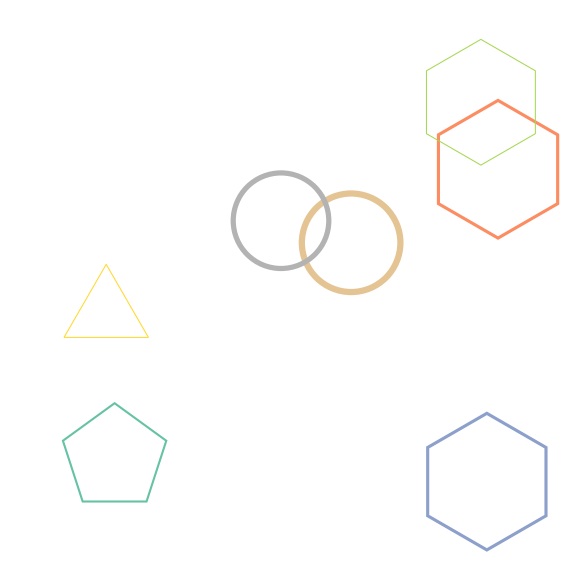[{"shape": "pentagon", "thickness": 1, "radius": 0.47, "center": [0.198, 0.207]}, {"shape": "hexagon", "thickness": 1.5, "radius": 0.6, "center": [0.862, 0.706]}, {"shape": "hexagon", "thickness": 1.5, "radius": 0.59, "center": [0.843, 0.165]}, {"shape": "hexagon", "thickness": 0.5, "radius": 0.54, "center": [0.833, 0.822]}, {"shape": "triangle", "thickness": 0.5, "radius": 0.42, "center": [0.184, 0.457]}, {"shape": "circle", "thickness": 3, "radius": 0.43, "center": [0.608, 0.579]}, {"shape": "circle", "thickness": 2.5, "radius": 0.41, "center": [0.487, 0.617]}]